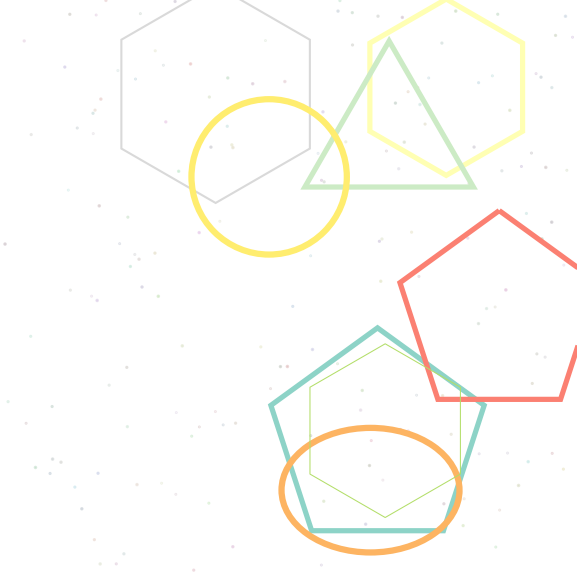[{"shape": "pentagon", "thickness": 2.5, "radius": 0.97, "center": [0.654, 0.237]}, {"shape": "hexagon", "thickness": 2.5, "radius": 0.76, "center": [0.773, 0.848]}, {"shape": "pentagon", "thickness": 2.5, "radius": 0.9, "center": [0.864, 0.454]}, {"shape": "oval", "thickness": 3, "radius": 0.77, "center": [0.642, 0.15]}, {"shape": "hexagon", "thickness": 0.5, "radius": 0.75, "center": [0.667, 0.253]}, {"shape": "hexagon", "thickness": 1, "radius": 0.94, "center": [0.373, 0.836]}, {"shape": "triangle", "thickness": 2.5, "radius": 0.84, "center": [0.674, 0.76]}, {"shape": "circle", "thickness": 3, "radius": 0.67, "center": [0.466, 0.693]}]